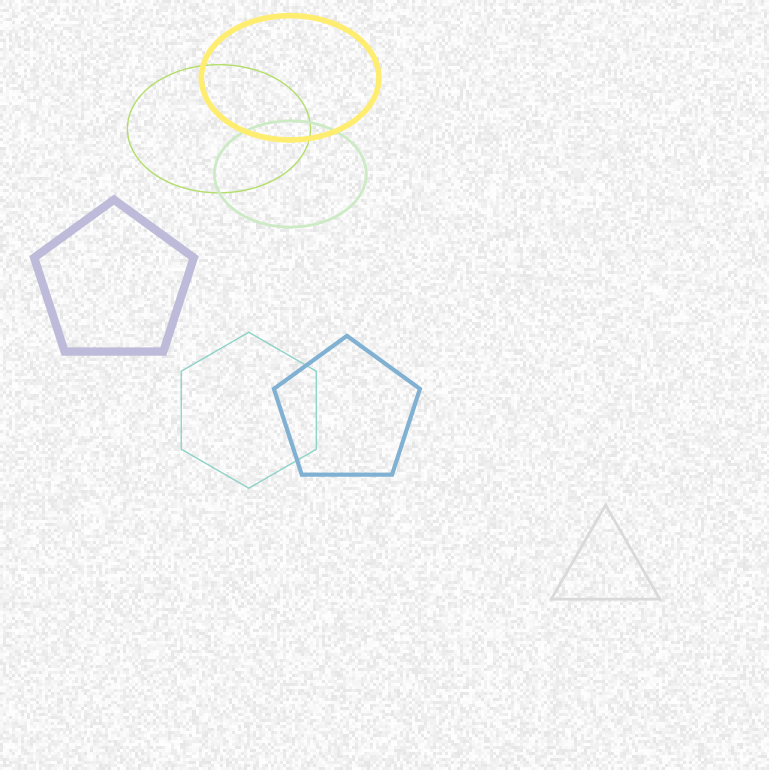[{"shape": "hexagon", "thickness": 0.5, "radius": 0.51, "center": [0.323, 0.467]}, {"shape": "pentagon", "thickness": 3, "radius": 0.55, "center": [0.148, 0.632]}, {"shape": "pentagon", "thickness": 1.5, "radius": 0.5, "center": [0.451, 0.464]}, {"shape": "oval", "thickness": 0.5, "radius": 0.59, "center": [0.284, 0.833]}, {"shape": "triangle", "thickness": 1, "radius": 0.41, "center": [0.786, 0.263]}, {"shape": "oval", "thickness": 1, "radius": 0.49, "center": [0.377, 0.774]}, {"shape": "oval", "thickness": 2, "radius": 0.58, "center": [0.377, 0.899]}]